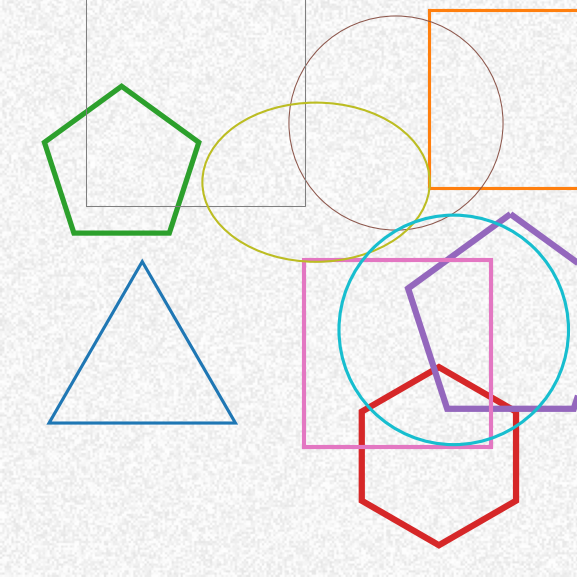[{"shape": "triangle", "thickness": 1.5, "radius": 0.93, "center": [0.246, 0.36]}, {"shape": "square", "thickness": 1.5, "radius": 0.77, "center": [0.896, 0.828]}, {"shape": "pentagon", "thickness": 2.5, "radius": 0.7, "center": [0.211, 0.709]}, {"shape": "hexagon", "thickness": 3, "radius": 0.77, "center": [0.76, 0.209]}, {"shape": "pentagon", "thickness": 3, "radius": 0.93, "center": [0.884, 0.442]}, {"shape": "circle", "thickness": 0.5, "radius": 0.93, "center": [0.686, 0.786]}, {"shape": "square", "thickness": 2, "radius": 0.81, "center": [0.688, 0.387]}, {"shape": "square", "thickness": 0.5, "radius": 0.94, "center": [0.338, 0.831]}, {"shape": "oval", "thickness": 1, "radius": 0.98, "center": [0.547, 0.684]}, {"shape": "circle", "thickness": 1.5, "radius": 0.99, "center": [0.786, 0.428]}]